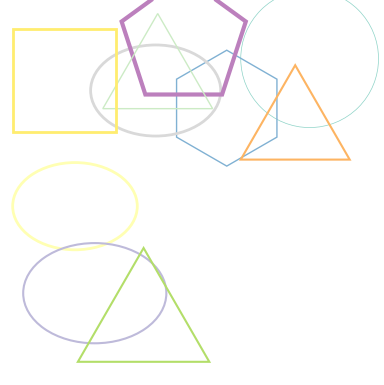[{"shape": "circle", "thickness": 0.5, "radius": 0.89, "center": [0.804, 0.848]}, {"shape": "oval", "thickness": 2, "radius": 0.81, "center": [0.195, 0.464]}, {"shape": "oval", "thickness": 1.5, "radius": 0.93, "center": [0.246, 0.238]}, {"shape": "hexagon", "thickness": 1, "radius": 0.75, "center": [0.589, 0.719]}, {"shape": "triangle", "thickness": 1.5, "radius": 0.82, "center": [0.767, 0.667]}, {"shape": "triangle", "thickness": 1.5, "radius": 0.99, "center": [0.373, 0.159]}, {"shape": "oval", "thickness": 2, "radius": 0.84, "center": [0.404, 0.765]}, {"shape": "pentagon", "thickness": 3, "radius": 0.85, "center": [0.477, 0.892]}, {"shape": "triangle", "thickness": 1, "radius": 0.82, "center": [0.41, 0.8]}, {"shape": "square", "thickness": 2, "radius": 0.67, "center": [0.167, 0.79]}]